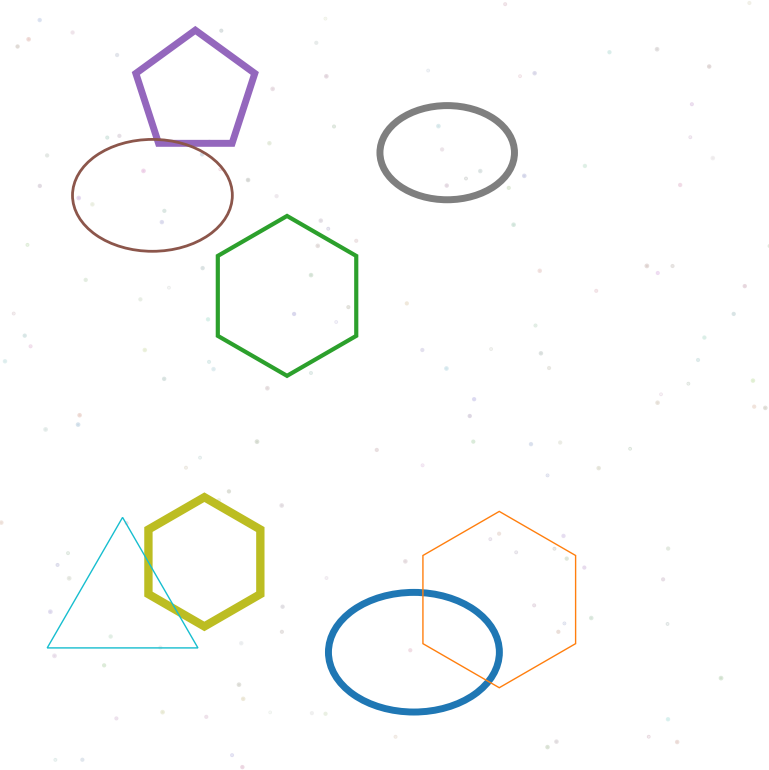[{"shape": "oval", "thickness": 2.5, "radius": 0.55, "center": [0.538, 0.153]}, {"shape": "hexagon", "thickness": 0.5, "radius": 0.57, "center": [0.648, 0.221]}, {"shape": "hexagon", "thickness": 1.5, "radius": 0.52, "center": [0.373, 0.616]}, {"shape": "pentagon", "thickness": 2.5, "radius": 0.41, "center": [0.254, 0.88]}, {"shape": "oval", "thickness": 1, "radius": 0.52, "center": [0.198, 0.746]}, {"shape": "oval", "thickness": 2.5, "radius": 0.44, "center": [0.581, 0.802]}, {"shape": "hexagon", "thickness": 3, "radius": 0.42, "center": [0.265, 0.27]}, {"shape": "triangle", "thickness": 0.5, "radius": 0.56, "center": [0.159, 0.215]}]